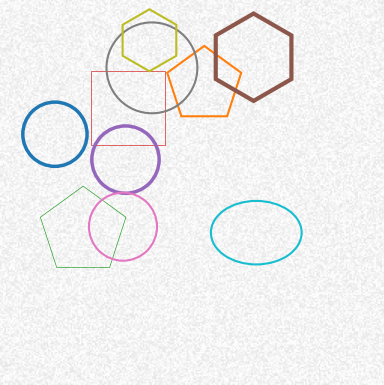[{"shape": "circle", "thickness": 2.5, "radius": 0.42, "center": [0.143, 0.651]}, {"shape": "pentagon", "thickness": 1.5, "radius": 0.51, "center": [0.53, 0.78]}, {"shape": "pentagon", "thickness": 0.5, "radius": 0.58, "center": [0.216, 0.4]}, {"shape": "square", "thickness": 0.5, "radius": 0.48, "center": [0.331, 0.72]}, {"shape": "circle", "thickness": 2.5, "radius": 0.44, "center": [0.326, 0.585]}, {"shape": "hexagon", "thickness": 3, "radius": 0.57, "center": [0.659, 0.851]}, {"shape": "circle", "thickness": 1.5, "radius": 0.44, "center": [0.319, 0.411]}, {"shape": "circle", "thickness": 1.5, "radius": 0.59, "center": [0.395, 0.824]}, {"shape": "hexagon", "thickness": 1.5, "radius": 0.4, "center": [0.388, 0.895]}, {"shape": "oval", "thickness": 1.5, "radius": 0.59, "center": [0.666, 0.396]}]